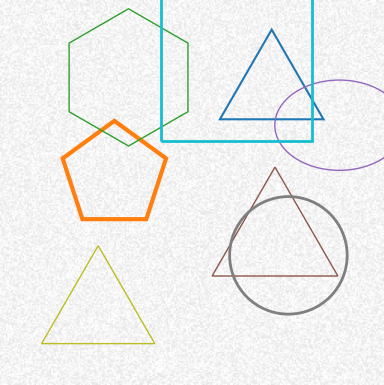[{"shape": "triangle", "thickness": 1.5, "radius": 0.78, "center": [0.706, 0.768]}, {"shape": "pentagon", "thickness": 3, "radius": 0.71, "center": [0.297, 0.545]}, {"shape": "hexagon", "thickness": 1, "radius": 0.89, "center": [0.334, 0.799]}, {"shape": "oval", "thickness": 1, "radius": 0.84, "center": [0.881, 0.675]}, {"shape": "triangle", "thickness": 1, "radius": 0.94, "center": [0.714, 0.377]}, {"shape": "circle", "thickness": 2, "radius": 0.76, "center": [0.749, 0.337]}, {"shape": "triangle", "thickness": 1, "radius": 0.85, "center": [0.255, 0.192]}, {"shape": "square", "thickness": 2, "radius": 0.98, "center": [0.614, 0.83]}]